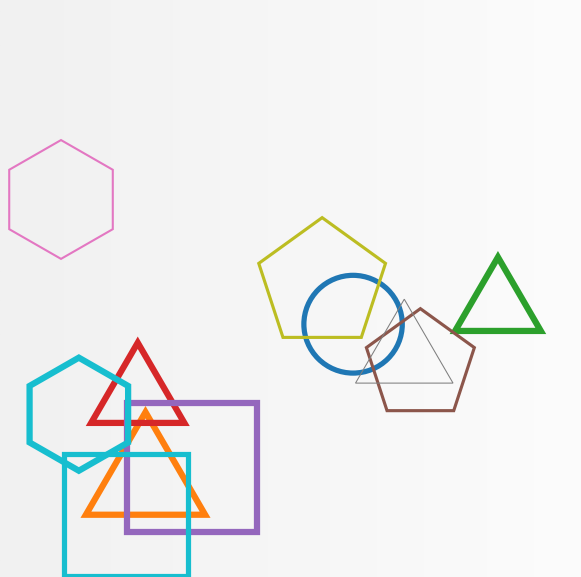[{"shape": "circle", "thickness": 2.5, "radius": 0.42, "center": [0.607, 0.438]}, {"shape": "triangle", "thickness": 3, "radius": 0.59, "center": [0.25, 0.167]}, {"shape": "triangle", "thickness": 3, "radius": 0.43, "center": [0.857, 0.469]}, {"shape": "triangle", "thickness": 3, "radius": 0.46, "center": [0.237, 0.313]}, {"shape": "square", "thickness": 3, "radius": 0.56, "center": [0.33, 0.19]}, {"shape": "pentagon", "thickness": 1.5, "radius": 0.49, "center": [0.723, 0.367]}, {"shape": "hexagon", "thickness": 1, "radius": 0.51, "center": [0.105, 0.654]}, {"shape": "triangle", "thickness": 0.5, "radius": 0.48, "center": [0.696, 0.384]}, {"shape": "pentagon", "thickness": 1.5, "radius": 0.57, "center": [0.554, 0.508]}, {"shape": "hexagon", "thickness": 3, "radius": 0.49, "center": [0.136, 0.282]}, {"shape": "square", "thickness": 2.5, "radius": 0.53, "center": [0.217, 0.107]}]